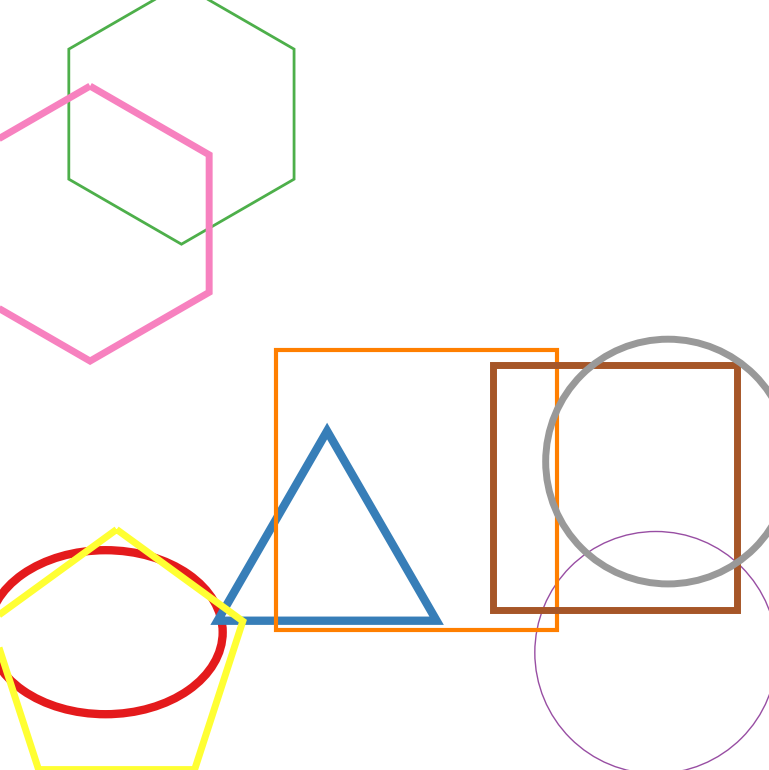[{"shape": "oval", "thickness": 3, "radius": 0.76, "center": [0.137, 0.179]}, {"shape": "triangle", "thickness": 3, "radius": 0.82, "center": [0.425, 0.276]}, {"shape": "hexagon", "thickness": 1, "radius": 0.84, "center": [0.236, 0.852]}, {"shape": "circle", "thickness": 0.5, "radius": 0.79, "center": [0.852, 0.153]}, {"shape": "square", "thickness": 1.5, "radius": 0.91, "center": [0.541, 0.364]}, {"shape": "pentagon", "thickness": 2.5, "radius": 0.86, "center": [0.151, 0.14]}, {"shape": "square", "thickness": 2.5, "radius": 0.8, "center": [0.799, 0.367]}, {"shape": "hexagon", "thickness": 2.5, "radius": 0.89, "center": [0.117, 0.71]}, {"shape": "circle", "thickness": 2.5, "radius": 0.79, "center": [0.868, 0.401]}]